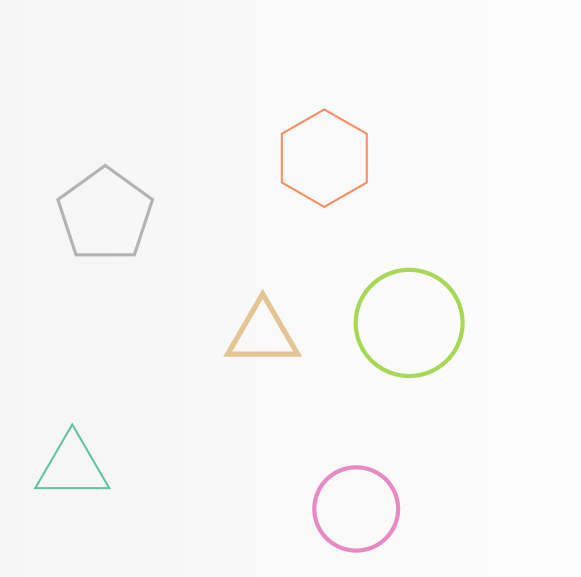[{"shape": "triangle", "thickness": 1, "radius": 0.37, "center": [0.124, 0.191]}, {"shape": "hexagon", "thickness": 1, "radius": 0.42, "center": [0.558, 0.725]}, {"shape": "circle", "thickness": 2, "radius": 0.36, "center": [0.613, 0.118]}, {"shape": "circle", "thickness": 2, "radius": 0.46, "center": [0.704, 0.44]}, {"shape": "triangle", "thickness": 2.5, "radius": 0.35, "center": [0.452, 0.421]}, {"shape": "pentagon", "thickness": 1.5, "radius": 0.43, "center": [0.181, 0.627]}]